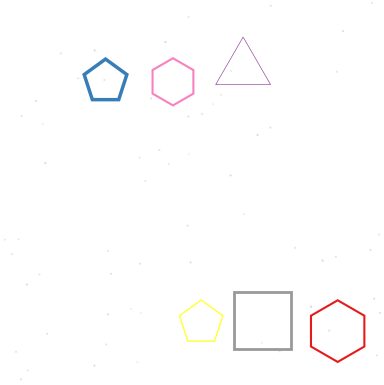[{"shape": "hexagon", "thickness": 1.5, "radius": 0.4, "center": [0.877, 0.14]}, {"shape": "pentagon", "thickness": 2.5, "radius": 0.29, "center": [0.274, 0.788]}, {"shape": "triangle", "thickness": 0.5, "radius": 0.41, "center": [0.632, 0.821]}, {"shape": "pentagon", "thickness": 1, "radius": 0.3, "center": [0.523, 0.162]}, {"shape": "hexagon", "thickness": 1.5, "radius": 0.31, "center": [0.449, 0.787]}, {"shape": "square", "thickness": 2, "radius": 0.37, "center": [0.682, 0.167]}]